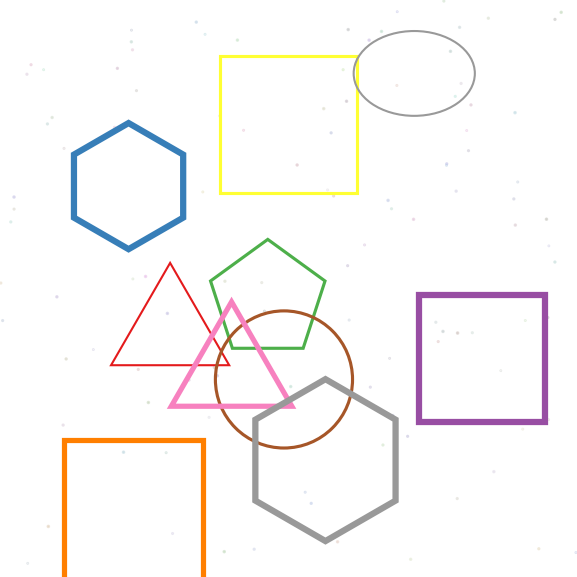[{"shape": "triangle", "thickness": 1, "radius": 0.59, "center": [0.295, 0.426]}, {"shape": "hexagon", "thickness": 3, "radius": 0.55, "center": [0.223, 0.677]}, {"shape": "pentagon", "thickness": 1.5, "radius": 0.52, "center": [0.464, 0.48]}, {"shape": "square", "thickness": 3, "radius": 0.55, "center": [0.835, 0.378]}, {"shape": "square", "thickness": 2.5, "radius": 0.6, "center": [0.231, 0.116]}, {"shape": "square", "thickness": 1.5, "radius": 0.59, "center": [0.5, 0.784]}, {"shape": "circle", "thickness": 1.5, "radius": 0.59, "center": [0.492, 0.342]}, {"shape": "triangle", "thickness": 2.5, "radius": 0.6, "center": [0.401, 0.356]}, {"shape": "oval", "thickness": 1, "radius": 0.52, "center": [0.717, 0.872]}, {"shape": "hexagon", "thickness": 3, "radius": 0.7, "center": [0.564, 0.202]}]